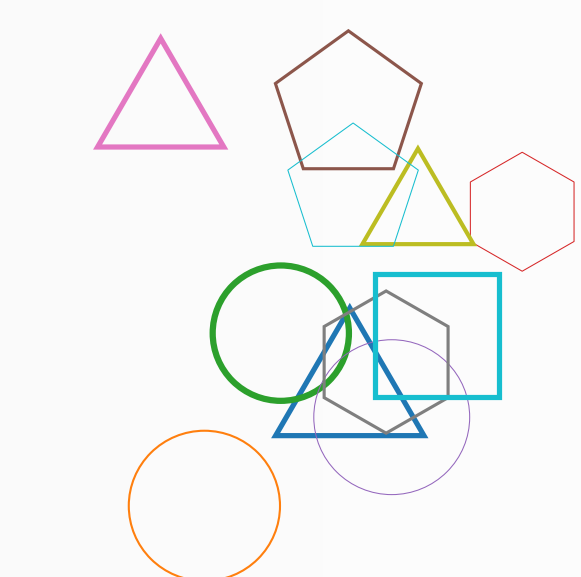[{"shape": "triangle", "thickness": 2.5, "radius": 0.74, "center": [0.602, 0.318]}, {"shape": "circle", "thickness": 1, "radius": 0.65, "center": [0.352, 0.123]}, {"shape": "circle", "thickness": 3, "radius": 0.59, "center": [0.483, 0.422]}, {"shape": "hexagon", "thickness": 0.5, "radius": 0.51, "center": [0.898, 0.632]}, {"shape": "circle", "thickness": 0.5, "radius": 0.67, "center": [0.674, 0.277]}, {"shape": "pentagon", "thickness": 1.5, "radius": 0.66, "center": [0.599, 0.814]}, {"shape": "triangle", "thickness": 2.5, "radius": 0.63, "center": [0.276, 0.807]}, {"shape": "hexagon", "thickness": 1.5, "radius": 0.62, "center": [0.664, 0.372]}, {"shape": "triangle", "thickness": 2, "radius": 0.55, "center": [0.719, 0.632]}, {"shape": "pentagon", "thickness": 0.5, "radius": 0.59, "center": [0.607, 0.668]}, {"shape": "square", "thickness": 2.5, "radius": 0.53, "center": [0.752, 0.418]}]